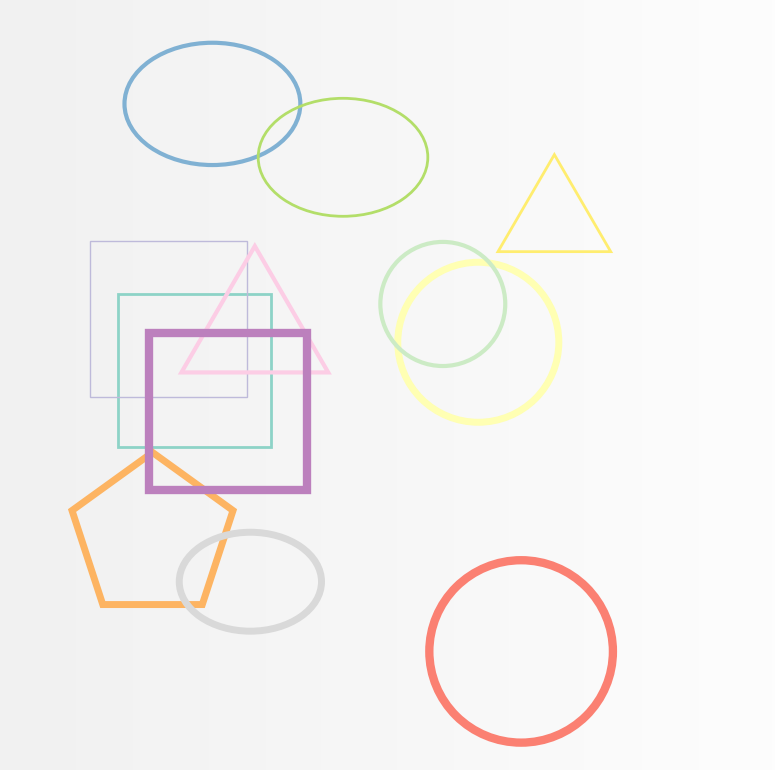[{"shape": "square", "thickness": 1, "radius": 0.49, "center": [0.251, 0.519]}, {"shape": "circle", "thickness": 2.5, "radius": 0.52, "center": [0.617, 0.556]}, {"shape": "square", "thickness": 0.5, "radius": 0.51, "center": [0.217, 0.586]}, {"shape": "circle", "thickness": 3, "radius": 0.59, "center": [0.672, 0.154]}, {"shape": "oval", "thickness": 1.5, "radius": 0.57, "center": [0.274, 0.865]}, {"shape": "pentagon", "thickness": 2.5, "radius": 0.55, "center": [0.197, 0.303]}, {"shape": "oval", "thickness": 1, "radius": 0.55, "center": [0.443, 0.796]}, {"shape": "triangle", "thickness": 1.5, "radius": 0.55, "center": [0.329, 0.571]}, {"shape": "oval", "thickness": 2.5, "radius": 0.46, "center": [0.323, 0.245]}, {"shape": "square", "thickness": 3, "radius": 0.51, "center": [0.294, 0.466]}, {"shape": "circle", "thickness": 1.5, "radius": 0.4, "center": [0.571, 0.605]}, {"shape": "triangle", "thickness": 1, "radius": 0.42, "center": [0.715, 0.715]}]